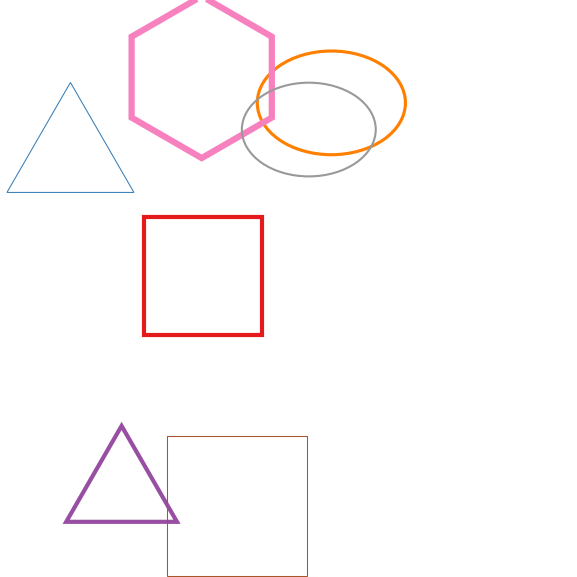[{"shape": "square", "thickness": 2, "radius": 0.51, "center": [0.351, 0.521]}, {"shape": "triangle", "thickness": 0.5, "radius": 0.63, "center": [0.122, 0.729]}, {"shape": "triangle", "thickness": 2, "radius": 0.55, "center": [0.211, 0.151]}, {"shape": "oval", "thickness": 1.5, "radius": 0.64, "center": [0.574, 0.821]}, {"shape": "square", "thickness": 0.5, "radius": 0.6, "center": [0.411, 0.123]}, {"shape": "hexagon", "thickness": 3, "radius": 0.7, "center": [0.349, 0.866]}, {"shape": "oval", "thickness": 1, "radius": 0.58, "center": [0.535, 0.775]}]